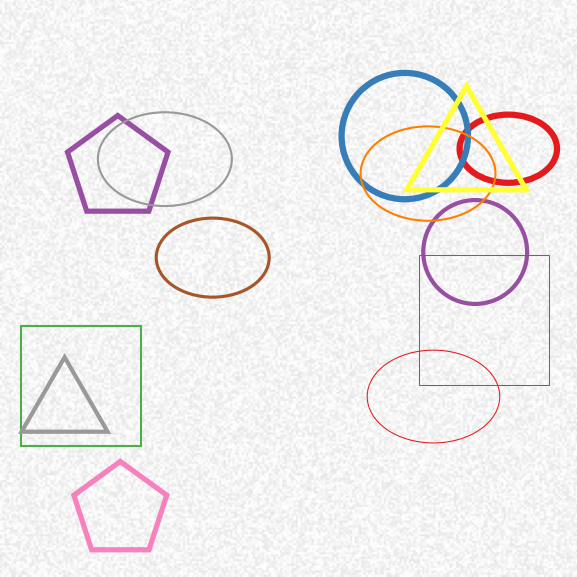[{"shape": "oval", "thickness": 3, "radius": 0.42, "center": [0.88, 0.742]}, {"shape": "oval", "thickness": 0.5, "radius": 0.57, "center": [0.751, 0.312]}, {"shape": "circle", "thickness": 3, "radius": 0.55, "center": [0.701, 0.764]}, {"shape": "square", "thickness": 1, "radius": 0.52, "center": [0.14, 0.331]}, {"shape": "circle", "thickness": 2, "radius": 0.45, "center": [0.823, 0.563]}, {"shape": "pentagon", "thickness": 2.5, "radius": 0.46, "center": [0.204, 0.707]}, {"shape": "oval", "thickness": 1, "radius": 0.58, "center": [0.741, 0.699]}, {"shape": "triangle", "thickness": 2.5, "radius": 0.6, "center": [0.808, 0.73]}, {"shape": "oval", "thickness": 1.5, "radius": 0.49, "center": [0.368, 0.553]}, {"shape": "square", "thickness": 0.5, "radius": 0.56, "center": [0.838, 0.445]}, {"shape": "pentagon", "thickness": 2.5, "radius": 0.42, "center": [0.208, 0.116]}, {"shape": "oval", "thickness": 1, "radius": 0.58, "center": [0.285, 0.724]}, {"shape": "triangle", "thickness": 2, "radius": 0.43, "center": [0.112, 0.295]}]